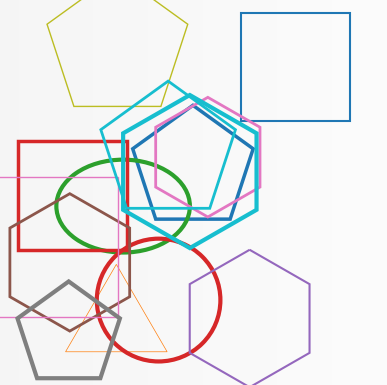[{"shape": "pentagon", "thickness": 2.5, "radius": 0.82, "center": [0.498, 0.563]}, {"shape": "square", "thickness": 1.5, "radius": 0.7, "center": [0.763, 0.826]}, {"shape": "triangle", "thickness": 0.5, "radius": 0.76, "center": [0.3, 0.162]}, {"shape": "oval", "thickness": 3, "radius": 0.86, "center": [0.318, 0.465]}, {"shape": "square", "thickness": 2.5, "radius": 0.7, "center": [0.186, 0.492]}, {"shape": "circle", "thickness": 3, "radius": 0.8, "center": [0.409, 0.221]}, {"shape": "hexagon", "thickness": 1.5, "radius": 0.89, "center": [0.644, 0.173]}, {"shape": "hexagon", "thickness": 2, "radius": 0.89, "center": [0.18, 0.318]}, {"shape": "hexagon", "thickness": 2, "radius": 0.78, "center": [0.536, 0.592]}, {"shape": "square", "thickness": 1, "radius": 0.91, "center": [0.123, 0.36]}, {"shape": "pentagon", "thickness": 3, "radius": 0.69, "center": [0.177, 0.13]}, {"shape": "pentagon", "thickness": 1, "radius": 0.95, "center": [0.303, 0.878]}, {"shape": "pentagon", "thickness": 2, "radius": 0.91, "center": [0.434, 0.607]}, {"shape": "hexagon", "thickness": 3, "radius": 0.99, "center": [0.49, 0.554]}]